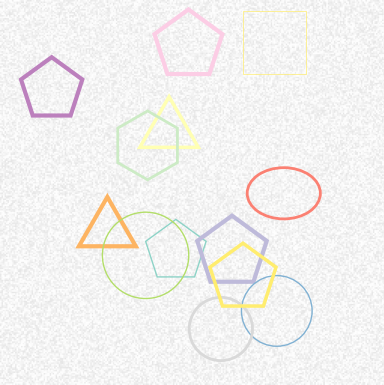[{"shape": "pentagon", "thickness": 1, "radius": 0.41, "center": [0.457, 0.348]}, {"shape": "triangle", "thickness": 2.5, "radius": 0.44, "center": [0.439, 0.661]}, {"shape": "pentagon", "thickness": 3, "radius": 0.47, "center": [0.603, 0.345]}, {"shape": "oval", "thickness": 2, "radius": 0.48, "center": [0.737, 0.498]}, {"shape": "circle", "thickness": 1, "radius": 0.46, "center": [0.719, 0.192]}, {"shape": "triangle", "thickness": 3, "radius": 0.43, "center": [0.279, 0.403]}, {"shape": "circle", "thickness": 1, "radius": 0.56, "center": [0.378, 0.337]}, {"shape": "pentagon", "thickness": 3, "radius": 0.46, "center": [0.489, 0.883]}, {"shape": "circle", "thickness": 2, "radius": 0.41, "center": [0.574, 0.145]}, {"shape": "pentagon", "thickness": 3, "radius": 0.42, "center": [0.134, 0.768]}, {"shape": "hexagon", "thickness": 2, "radius": 0.45, "center": [0.383, 0.622]}, {"shape": "pentagon", "thickness": 2.5, "radius": 0.45, "center": [0.631, 0.278]}, {"shape": "square", "thickness": 0.5, "radius": 0.41, "center": [0.713, 0.89]}]